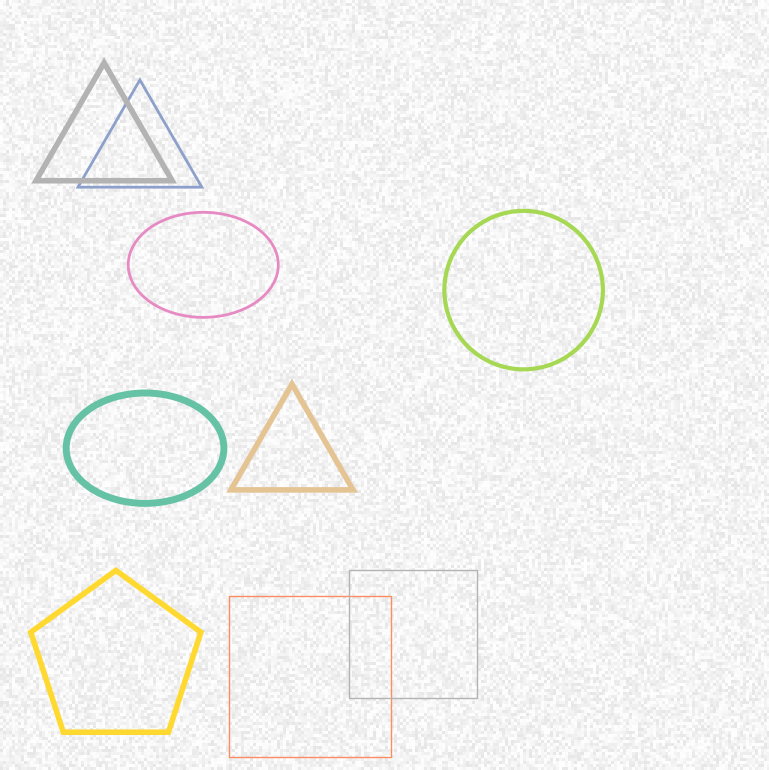[{"shape": "oval", "thickness": 2.5, "radius": 0.51, "center": [0.188, 0.418]}, {"shape": "square", "thickness": 0.5, "radius": 0.52, "center": [0.402, 0.121]}, {"shape": "triangle", "thickness": 1, "radius": 0.46, "center": [0.182, 0.803]}, {"shape": "oval", "thickness": 1, "radius": 0.49, "center": [0.264, 0.656]}, {"shape": "circle", "thickness": 1.5, "radius": 0.51, "center": [0.68, 0.623]}, {"shape": "pentagon", "thickness": 2, "radius": 0.58, "center": [0.15, 0.143]}, {"shape": "triangle", "thickness": 2, "radius": 0.46, "center": [0.379, 0.41]}, {"shape": "square", "thickness": 0.5, "radius": 0.42, "center": [0.536, 0.177]}, {"shape": "triangle", "thickness": 2, "radius": 0.51, "center": [0.135, 0.816]}]